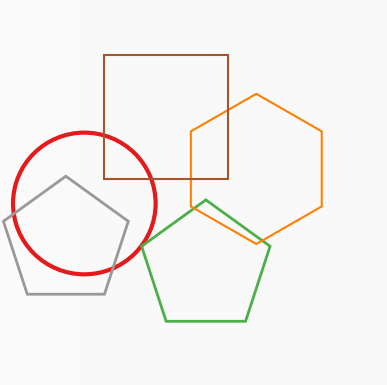[{"shape": "circle", "thickness": 3, "radius": 0.92, "center": [0.218, 0.472]}, {"shape": "pentagon", "thickness": 2, "radius": 0.87, "center": [0.531, 0.306]}, {"shape": "hexagon", "thickness": 1.5, "radius": 0.98, "center": [0.661, 0.561]}, {"shape": "square", "thickness": 1.5, "radius": 0.8, "center": [0.428, 0.695]}, {"shape": "pentagon", "thickness": 2, "radius": 0.85, "center": [0.17, 0.373]}]